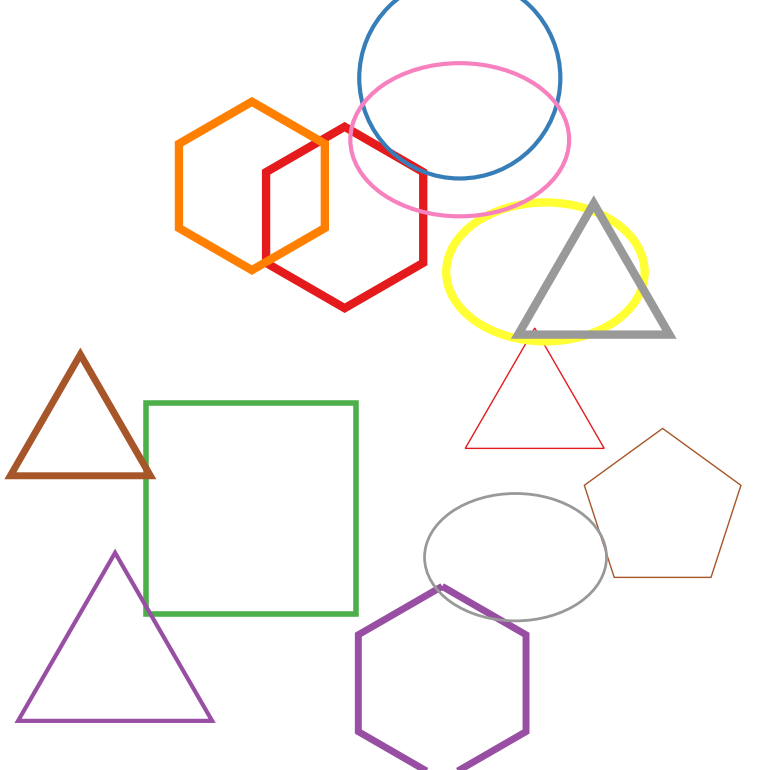[{"shape": "hexagon", "thickness": 3, "radius": 0.59, "center": [0.448, 0.718]}, {"shape": "triangle", "thickness": 0.5, "radius": 0.52, "center": [0.694, 0.47]}, {"shape": "circle", "thickness": 1.5, "radius": 0.65, "center": [0.597, 0.899]}, {"shape": "square", "thickness": 2, "radius": 0.68, "center": [0.326, 0.34]}, {"shape": "hexagon", "thickness": 2.5, "radius": 0.63, "center": [0.574, 0.113]}, {"shape": "triangle", "thickness": 1.5, "radius": 0.73, "center": [0.149, 0.137]}, {"shape": "hexagon", "thickness": 3, "radius": 0.55, "center": [0.327, 0.759]}, {"shape": "oval", "thickness": 3, "radius": 0.64, "center": [0.708, 0.647]}, {"shape": "triangle", "thickness": 2.5, "radius": 0.52, "center": [0.104, 0.435]}, {"shape": "pentagon", "thickness": 0.5, "radius": 0.53, "center": [0.861, 0.337]}, {"shape": "oval", "thickness": 1.5, "radius": 0.71, "center": [0.597, 0.819]}, {"shape": "oval", "thickness": 1, "radius": 0.59, "center": [0.67, 0.276]}, {"shape": "triangle", "thickness": 3, "radius": 0.57, "center": [0.771, 0.622]}]